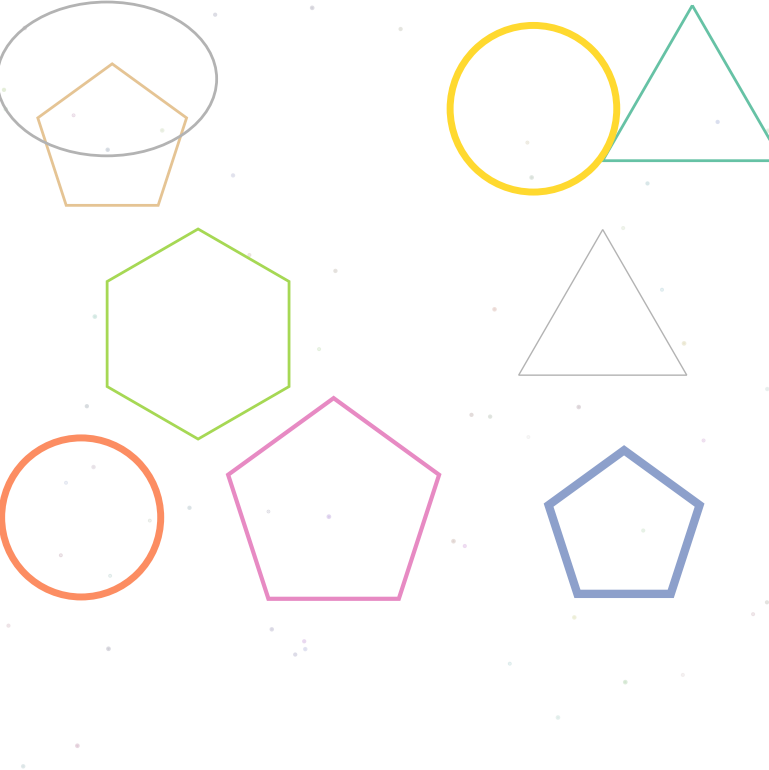[{"shape": "triangle", "thickness": 1, "radius": 0.67, "center": [0.899, 0.859]}, {"shape": "circle", "thickness": 2.5, "radius": 0.52, "center": [0.105, 0.328]}, {"shape": "pentagon", "thickness": 3, "radius": 0.52, "center": [0.811, 0.312]}, {"shape": "pentagon", "thickness": 1.5, "radius": 0.72, "center": [0.433, 0.339]}, {"shape": "hexagon", "thickness": 1, "radius": 0.68, "center": [0.257, 0.566]}, {"shape": "circle", "thickness": 2.5, "radius": 0.54, "center": [0.693, 0.859]}, {"shape": "pentagon", "thickness": 1, "radius": 0.51, "center": [0.146, 0.816]}, {"shape": "oval", "thickness": 1, "radius": 0.71, "center": [0.139, 0.897]}, {"shape": "triangle", "thickness": 0.5, "radius": 0.63, "center": [0.783, 0.576]}]